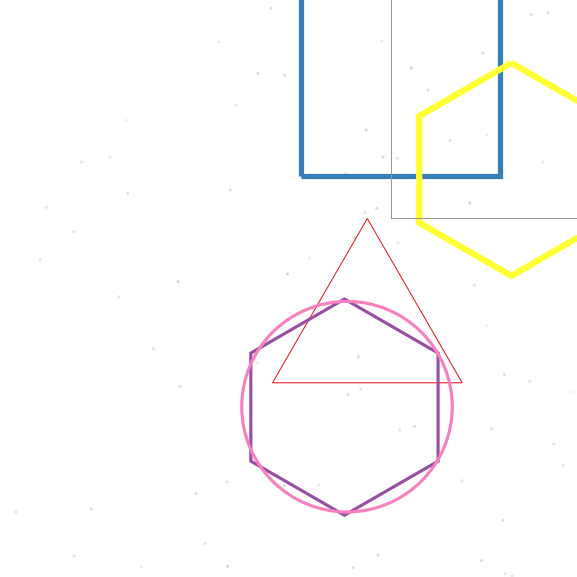[{"shape": "triangle", "thickness": 0.5, "radius": 0.95, "center": [0.636, 0.431]}, {"shape": "square", "thickness": 2.5, "radius": 0.86, "center": [0.693, 0.867]}, {"shape": "hexagon", "thickness": 1.5, "radius": 0.94, "center": [0.596, 0.294]}, {"shape": "hexagon", "thickness": 3, "radius": 0.92, "center": [0.886, 0.706]}, {"shape": "circle", "thickness": 1.5, "radius": 0.91, "center": [0.601, 0.295]}, {"shape": "square", "thickness": 0.5, "radius": 0.97, "center": [0.871, 0.816]}]